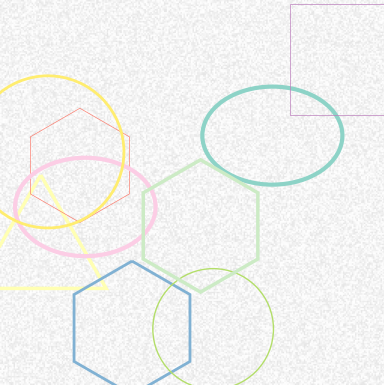[{"shape": "oval", "thickness": 3, "radius": 0.91, "center": [0.707, 0.648]}, {"shape": "triangle", "thickness": 2.5, "radius": 0.98, "center": [0.106, 0.349]}, {"shape": "hexagon", "thickness": 0.5, "radius": 0.74, "center": [0.207, 0.57]}, {"shape": "hexagon", "thickness": 2, "radius": 0.87, "center": [0.343, 0.148]}, {"shape": "circle", "thickness": 1, "radius": 0.78, "center": [0.554, 0.146]}, {"shape": "oval", "thickness": 3, "radius": 0.91, "center": [0.222, 0.462]}, {"shape": "square", "thickness": 0.5, "radius": 0.72, "center": [0.897, 0.845]}, {"shape": "hexagon", "thickness": 2.5, "radius": 0.86, "center": [0.521, 0.413]}, {"shape": "circle", "thickness": 2, "radius": 0.99, "center": [0.124, 0.605]}]